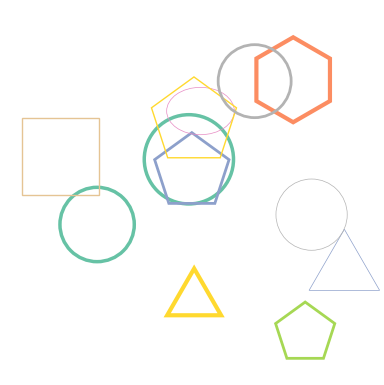[{"shape": "circle", "thickness": 2.5, "radius": 0.58, "center": [0.491, 0.586]}, {"shape": "circle", "thickness": 2.5, "radius": 0.48, "center": [0.252, 0.417]}, {"shape": "hexagon", "thickness": 3, "radius": 0.55, "center": [0.762, 0.793]}, {"shape": "pentagon", "thickness": 2, "radius": 0.51, "center": [0.498, 0.554]}, {"shape": "triangle", "thickness": 0.5, "radius": 0.53, "center": [0.894, 0.299]}, {"shape": "oval", "thickness": 0.5, "radius": 0.44, "center": [0.521, 0.712]}, {"shape": "pentagon", "thickness": 2, "radius": 0.4, "center": [0.793, 0.135]}, {"shape": "pentagon", "thickness": 1, "radius": 0.58, "center": [0.504, 0.684]}, {"shape": "triangle", "thickness": 3, "radius": 0.4, "center": [0.504, 0.222]}, {"shape": "square", "thickness": 1, "radius": 0.5, "center": [0.158, 0.594]}, {"shape": "circle", "thickness": 0.5, "radius": 0.46, "center": [0.809, 0.442]}, {"shape": "circle", "thickness": 2, "radius": 0.47, "center": [0.661, 0.789]}]